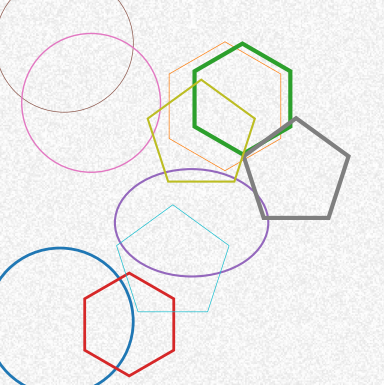[{"shape": "circle", "thickness": 2, "radius": 0.95, "center": [0.156, 0.165]}, {"shape": "hexagon", "thickness": 0.5, "radius": 0.84, "center": [0.584, 0.724]}, {"shape": "hexagon", "thickness": 3, "radius": 0.72, "center": [0.63, 0.743]}, {"shape": "hexagon", "thickness": 2, "radius": 0.67, "center": [0.336, 0.157]}, {"shape": "oval", "thickness": 1.5, "radius": 1.0, "center": [0.498, 0.421]}, {"shape": "circle", "thickness": 0.5, "radius": 0.9, "center": [0.167, 0.888]}, {"shape": "circle", "thickness": 1, "radius": 0.9, "center": [0.237, 0.733]}, {"shape": "pentagon", "thickness": 3, "radius": 0.72, "center": [0.769, 0.55]}, {"shape": "pentagon", "thickness": 1.5, "radius": 0.73, "center": [0.523, 0.647]}, {"shape": "pentagon", "thickness": 0.5, "radius": 0.77, "center": [0.449, 0.314]}]